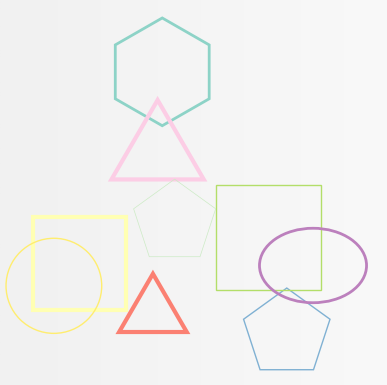[{"shape": "hexagon", "thickness": 2, "radius": 0.7, "center": [0.419, 0.813]}, {"shape": "square", "thickness": 3, "radius": 0.6, "center": [0.206, 0.316]}, {"shape": "triangle", "thickness": 3, "radius": 0.5, "center": [0.395, 0.188]}, {"shape": "pentagon", "thickness": 1, "radius": 0.59, "center": [0.74, 0.135]}, {"shape": "square", "thickness": 1, "radius": 0.68, "center": [0.693, 0.384]}, {"shape": "triangle", "thickness": 3, "radius": 0.69, "center": [0.407, 0.603]}, {"shape": "oval", "thickness": 2, "radius": 0.69, "center": [0.808, 0.31]}, {"shape": "pentagon", "thickness": 0.5, "radius": 0.56, "center": [0.451, 0.423]}, {"shape": "circle", "thickness": 1, "radius": 0.62, "center": [0.139, 0.258]}]